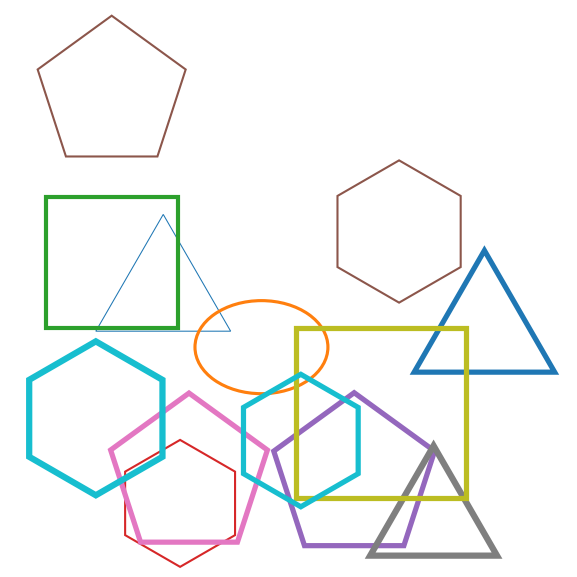[{"shape": "triangle", "thickness": 0.5, "radius": 0.67, "center": [0.283, 0.493]}, {"shape": "triangle", "thickness": 2.5, "radius": 0.7, "center": [0.839, 0.425]}, {"shape": "oval", "thickness": 1.5, "radius": 0.58, "center": [0.453, 0.398]}, {"shape": "square", "thickness": 2, "radius": 0.57, "center": [0.193, 0.545]}, {"shape": "hexagon", "thickness": 1, "radius": 0.55, "center": [0.312, 0.127]}, {"shape": "pentagon", "thickness": 2.5, "radius": 0.73, "center": [0.613, 0.173]}, {"shape": "hexagon", "thickness": 1, "radius": 0.62, "center": [0.691, 0.598]}, {"shape": "pentagon", "thickness": 1, "radius": 0.67, "center": [0.193, 0.837]}, {"shape": "pentagon", "thickness": 2.5, "radius": 0.71, "center": [0.327, 0.176]}, {"shape": "triangle", "thickness": 3, "radius": 0.63, "center": [0.751, 0.1]}, {"shape": "square", "thickness": 2.5, "radius": 0.74, "center": [0.659, 0.283]}, {"shape": "hexagon", "thickness": 3, "radius": 0.67, "center": [0.166, 0.275]}, {"shape": "hexagon", "thickness": 2.5, "radius": 0.57, "center": [0.521, 0.236]}]